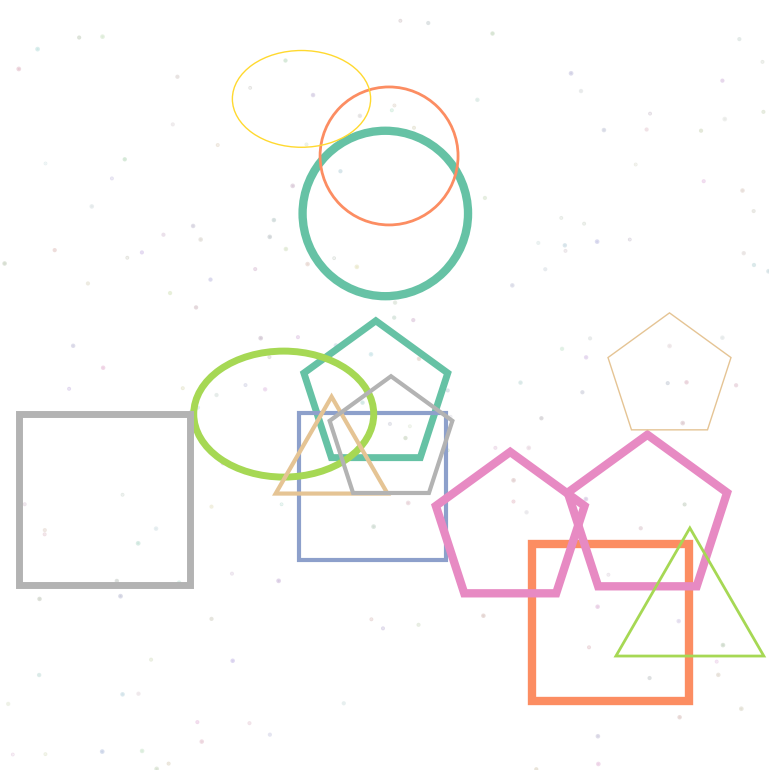[{"shape": "pentagon", "thickness": 2.5, "radius": 0.49, "center": [0.488, 0.485]}, {"shape": "circle", "thickness": 3, "radius": 0.54, "center": [0.5, 0.723]}, {"shape": "circle", "thickness": 1, "radius": 0.45, "center": [0.505, 0.797]}, {"shape": "square", "thickness": 3, "radius": 0.51, "center": [0.793, 0.191]}, {"shape": "square", "thickness": 1.5, "radius": 0.48, "center": [0.484, 0.368]}, {"shape": "pentagon", "thickness": 3, "radius": 0.54, "center": [0.841, 0.327]}, {"shape": "pentagon", "thickness": 3, "radius": 0.51, "center": [0.663, 0.312]}, {"shape": "oval", "thickness": 2.5, "radius": 0.58, "center": [0.368, 0.462]}, {"shape": "triangle", "thickness": 1, "radius": 0.55, "center": [0.896, 0.203]}, {"shape": "oval", "thickness": 0.5, "radius": 0.45, "center": [0.392, 0.872]}, {"shape": "pentagon", "thickness": 0.5, "radius": 0.42, "center": [0.869, 0.51]}, {"shape": "triangle", "thickness": 1.5, "radius": 0.42, "center": [0.431, 0.401]}, {"shape": "square", "thickness": 2.5, "radius": 0.55, "center": [0.136, 0.351]}, {"shape": "pentagon", "thickness": 1.5, "radius": 0.42, "center": [0.508, 0.428]}]